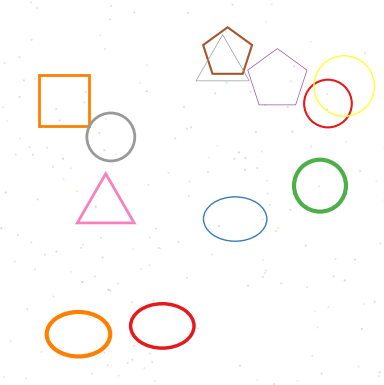[{"shape": "oval", "thickness": 2.5, "radius": 0.41, "center": [0.422, 0.153]}, {"shape": "circle", "thickness": 1.5, "radius": 0.31, "center": [0.852, 0.731]}, {"shape": "oval", "thickness": 1, "radius": 0.41, "center": [0.611, 0.431]}, {"shape": "circle", "thickness": 3, "radius": 0.34, "center": [0.831, 0.518]}, {"shape": "pentagon", "thickness": 0.5, "radius": 0.4, "center": [0.72, 0.793]}, {"shape": "square", "thickness": 2, "radius": 0.33, "center": [0.167, 0.739]}, {"shape": "oval", "thickness": 3, "radius": 0.41, "center": [0.204, 0.132]}, {"shape": "circle", "thickness": 1, "radius": 0.39, "center": [0.894, 0.777]}, {"shape": "pentagon", "thickness": 1.5, "radius": 0.33, "center": [0.591, 0.862]}, {"shape": "triangle", "thickness": 2, "radius": 0.43, "center": [0.275, 0.464]}, {"shape": "triangle", "thickness": 0.5, "radius": 0.4, "center": [0.578, 0.83]}, {"shape": "circle", "thickness": 2, "radius": 0.31, "center": [0.288, 0.644]}]